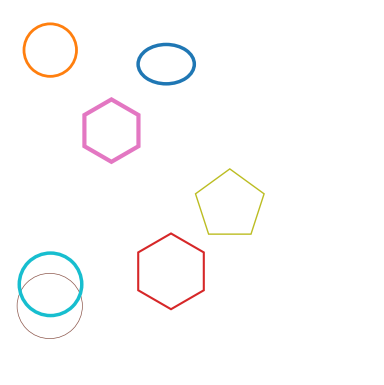[{"shape": "oval", "thickness": 2.5, "radius": 0.37, "center": [0.432, 0.833]}, {"shape": "circle", "thickness": 2, "radius": 0.34, "center": [0.131, 0.87]}, {"shape": "hexagon", "thickness": 1.5, "radius": 0.49, "center": [0.444, 0.295]}, {"shape": "circle", "thickness": 0.5, "radius": 0.42, "center": [0.129, 0.205]}, {"shape": "hexagon", "thickness": 3, "radius": 0.41, "center": [0.289, 0.661]}, {"shape": "pentagon", "thickness": 1, "radius": 0.47, "center": [0.597, 0.468]}, {"shape": "circle", "thickness": 2.5, "radius": 0.41, "center": [0.131, 0.262]}]